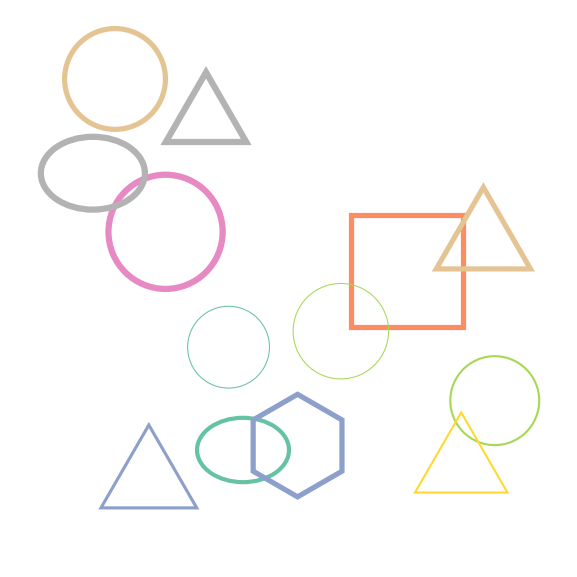[{"shape": "circle", "thickness": 0.5, "radius": 0.35, "center": [0.396, 0.398]}, {"shape": "oval", "thickness": 2, "radius": 0.4, "center": [0.421, 0.22]}, {"shape": "square", "thickness": 2.5, "radius": 0.48, "center": [0.704, 0.53]}, {"shape": "triangle", "thickness": 1.5, "radius": 0.48, "center": [0.258, 0.168]}, {"shape": "hexagon", "thickness": 2.5, "radius": 0.44, "center": [0.515, 0.228]}, {"shape": "circle", "thickness": 3, "radius": 0.49, "center": [0.287, 0.598]}, {"shape": "circle", "thickness": 0.5, "radius": 0.41, "center": [0.59, 0.426]}, {"shape": "circle", "thickness": 1, "radius": 0.38, "center": [0.857, 0.305]}, {"shape": "triangle", "thickness": 1, "radius": 0.46, "center": [0.799, 0.192]}, {"shape": "triangle", "thickness": 2.5, "radius": 0.47, "center": [0.837, 0.581]}, {"shape": "circle", "thickness": 2.5, "radius": 0.44, "center": [0.199, 0.862]}, {"shape": "oval", "thickness": 3, "radius": 0.45, "center": [0.161, 0.699]}, {"shape": "triangle", "thickness": 3, "radius": 0.4, "center": [0.357, 0.793]}]